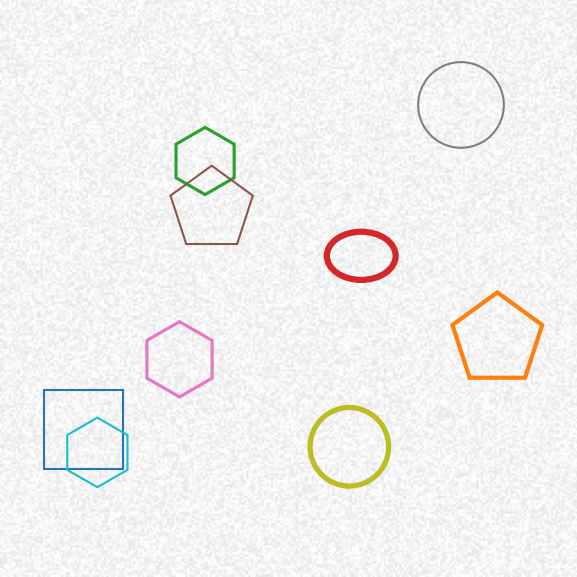[{"shape": "square", "thickness": 1, "radius": 0.35, "center": [0.145, 0.255]}, {"shape": "pentagon", "thickness": 2, "radius": 0.41, "center": [0.861, 0.411]}, {"shape": "hexagon", "thickness": 1.5, "radius": 0.29, "center": [0.355, 0.72]}, {"shape": "oval", "thickness": 3, "radius": 0.3, "center": [0.626, 0.556]}, {"shape": "pentagon", "thickness": 1, "radius": 0.37, "center": [0.367, 0.637]}, {"shape": "hexagon", "thickness": 1.5, "radius": 0.33, "center": [0.311, 0.377]}, {"shape": "circle", "thickness": 1, "radius": 0.37, "center": [0.798, 0.817]}, {"shape": "circle", "thickness": 2.5, "radius": 0.34, "center": [0.605, 0.225]}, {"shape": "hexagon", "thickness": 1, "radius": 0.3, "center": [0.169, 0.216]}]